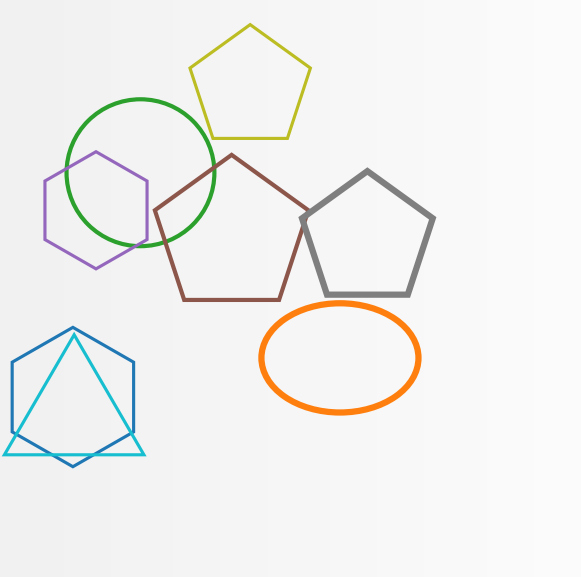[{"shape": "hexagon", "thickness": 1.5, "radius": 0.6, "center": [0.125, 0.312]}, {"shape": "oval", "thickness": 3, "radius": 0.68, "center": [0.585, 0.379]}, {"shape": "circle", "thickness": 2, "radius": 0.64, "center": [0.242, 0.7]}, {"shape": "hexagon", "thickness": 1.5, "radius": 0.51, "center": [0.165, 0.635]}, {"shape": "pentagon", "thickness": 2, "radius": 0.69, "center": [0.398, 0.592]}, {"shape": "pentagon", "thickness": 3, "radius": 0.59, "center": [0.632, 0.585]}, {"shape": "pentagon", "thickness": 1.5, "radius": 0.54, "center": [0.43, 0.848]}, {"shape": "triangle", "thickness": 1.5, "radius": 0.69, "center": [0.128, 0.281]}]